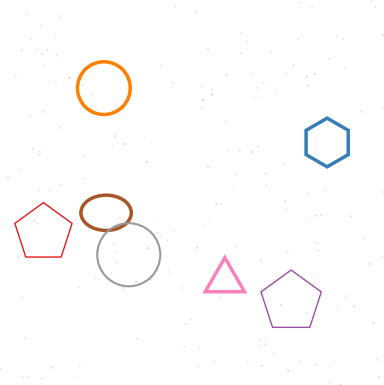[{"shape": "pentagon", "thickness": 1, "radius": 0.39, "center": [0.113, 0.396]}, {"shape": "hexagon", "thickness": 2.5, "radius": 0.32, "center": [0.85, 0.63]}, {"shape": "pentagon", "thickness": 1, "radius": 0.41, "center": [0.756, 0.216]}, {"shape": "circle", "thickness": 2.5, "radius": 0.34, "center": [0.27, 0.771]}, {"shape": "oval", "thickness": 2.5, "radius": 0.33, "center": [0.276, 0.447]}, {"shape": "triangle", "thickness": 2.5, "radius": 0.29, "center": [0.584, 0.272]}, {"shape": "circle", "thickness": 1.5, "radius": 0.41, "center": [0.334, 0.338]}]